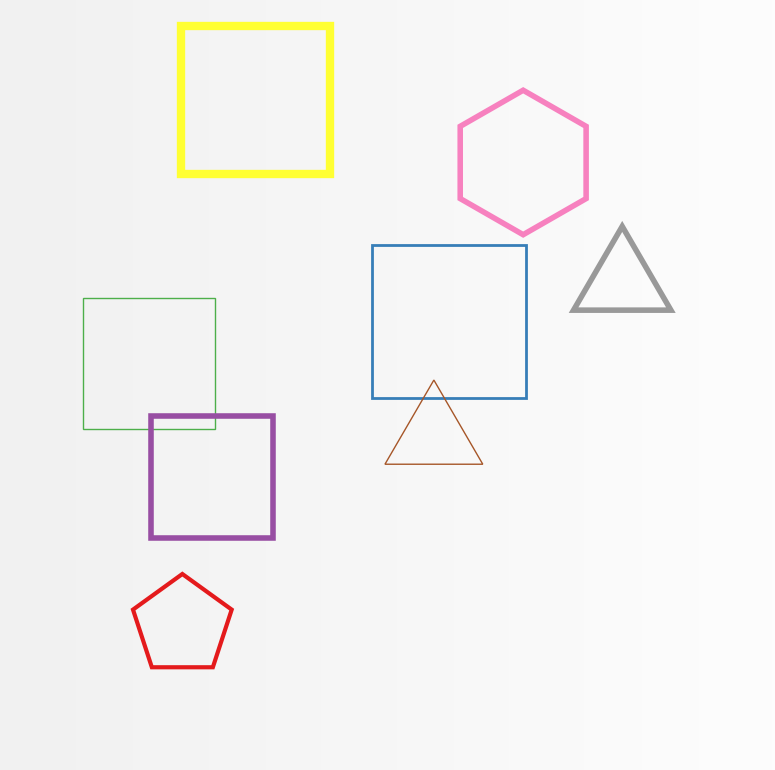[{"shape": "pentagon", "thickness": 1.5, "radius": 0.33, "center": [0.235, 0.188]}, {"shape": "square", "thickness": 1, "radius": 0.5, "center": [0.58, 0.582]}, {"shape": "square", "thickness": 0.5, "radius": 0.42, "center": [0.192, 0.528]}, {"shape": "square", "thickness": 2, "radius": 0.39, "center": [0.274, 0.38]}, {"shape": "square", "thickness": 3, "radius": 0.48, "center": [0.33, 0.87]}, {"shape": "triangle", "thickness": 0.5, "radius": 0.36, "center": [0.56, 0.434]}, {"shape": "hexagon", "thickness": 2, "radius": 0.47, "center": [0.675, 0.789]}, {"shape": "triangle", "thickness": 2, "radius": 0.36, "center": [0.803, 0.633]}]